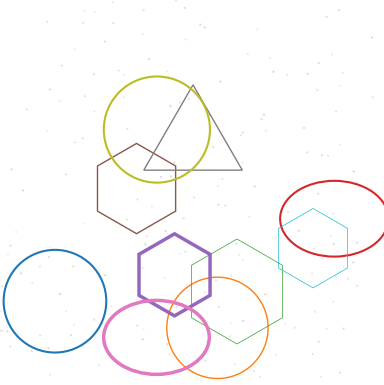[{"shape": "circle", "thickness": 1.5, "radius": 0.67, "center": [0.143, 0.218]}, {"shape": "circle", "thickness": 1, "radius": 0.66, "center": [0.565, 0.148]}, {"shape": "hexagon", "thickness": 0.5, "radius": 0.68, "center": [0.616, 0.243]}, {"shape": "oval", "thickness": 1.5, "radius": 0.7, "center": [0.868, 0.432]}, {"shape": "hexagon", "thickness": 2.5, "radius": 0.53, "center": [0.453, 0.286]}, {"shape": "hexagon", "thickness": 1, "radius": 0.59, "center": [0.355, 0.51]}, {"shape": "oval", "thickness": 2.5, "radius": 0.69, "center": [0.406, 0.124]}, {"shape": "triangle", "thickness": 1, "radius": 0.74, "center": [0.501, 0.632]}, {"shape": "circle", "thickness": 1.5, "radius": 0.69, "center": [0.408, 0.663]}, {"shape": "hexagon", "thickness": 0.5, "radius": 0.52, "center": [0.813, 0.355]}]